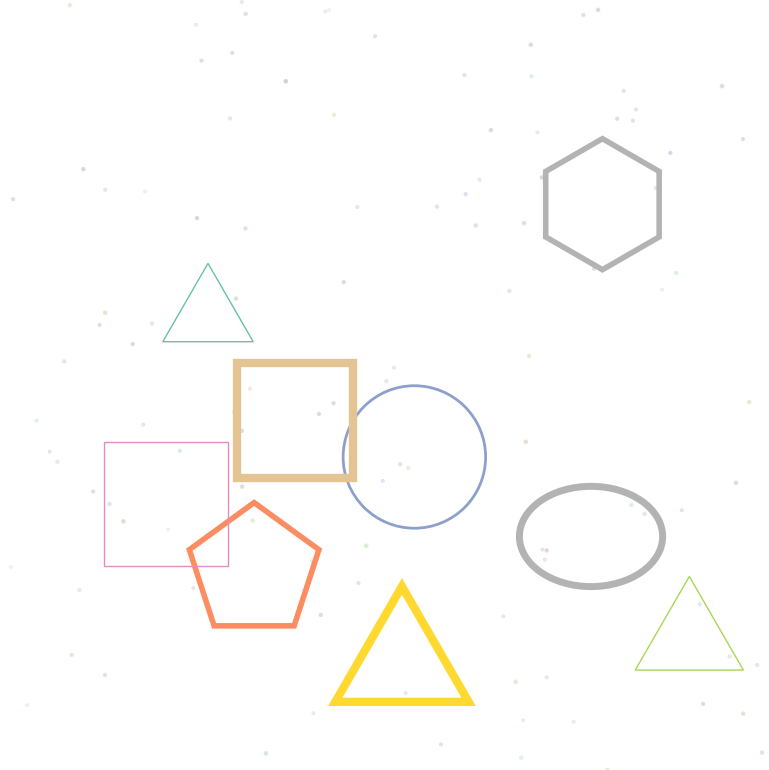[{"shape": "triangle", "thickness": 0.5, "radius": 0.34, "center": [0.27, 0.59]}, {"shape": "pentagon", "thickness": 2, "radius": 0.44, "center": [0.33, 0.259]}, {"shape": "circle", "thickness": 1, "radius": 0.46, "center": [0.538, 0.407]}, {"shape": "square", "thickness": 0.5, "radius": 0.4, "center": [0.216, 0.345]}, {"shape": "triangle", "thickness": 0.5, "radius": 0.41, "center": [0.895, 0.17]}, {"shape": "triangle", "thickness": 3, "radius": 0.5, "center": [0.522, 0.138]}, {"shape": "square", "thickness": 3, "radius": 0.37, "center": [0.383, 0.454]}, {"shape": "oval", "thickness": 2.5, "radius": 0.47, "center": [0.768, 0.303]}, {"shape": "hexagon", "thickness": 2, "radius": 0.43, "center": [0.782, 0.735]}]